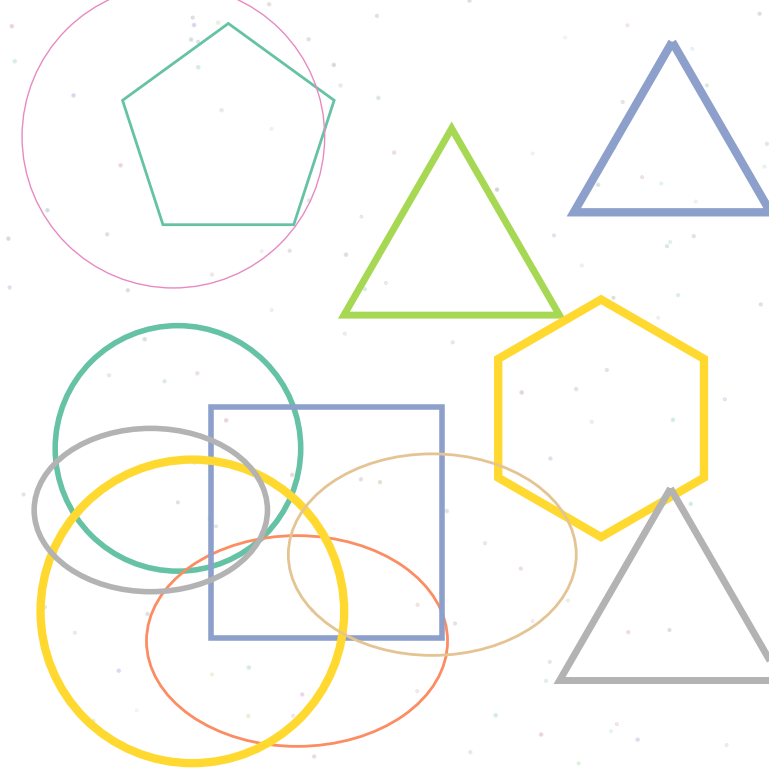[{"shape": "circle", "thickness": 2, "radius": 0.8, "center": [0.231, 0.418]}, {"shape": "pentagon", "thickness": 1, "radius": 0.72, "center": [0.297, 0.825]}, {"shape": "oval", "thickness": 1, "radius": 0.98, "center": [0.386, 0.168]}, {"shape": "triangle", "thickness": 3, "radius": 0.74, "center": [0.873, 0.798]}, {"shape": "square", "thickness": 2, "radius": 0.75, "center": [0.424, 0.322]}, {"shape": "circle", "thickness": 0.5, "radius": 0.98, "center": [0.225, 0.823]}, {"shape": "triangle", "thickness": 2.5, "radius": 0.81, "center": [0.587, 0.672]}, {"shape": "circle", "thickness": 3, "radius": 0.99, "center": [0.25, 0.206]}, {"shape": "hexagon", "thickness": 3, "radius": 0.77, "center": [0.781, 0.457]}, {"shape": "oval", "thickness": 1, "radius": 0.93, "center": [0.561, 0.28]}, {"shape": "oval", "thickness": 2, "radius": 0.76, "center": [0.196, 0.338]}, {"shape": "triangle", "thickness": 2.5, "radius": 0.83, "center": [0.871, 0.199]}]